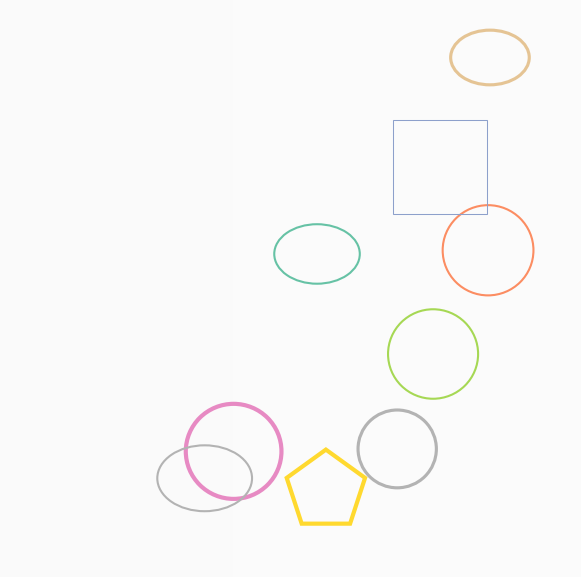[{"shape": "oval", "thickness": 1, "radius": 0.37, "center": [0.545, 0.559]}, {"shape": "circle", "thickness": 1, "radius": 0.39, "center": [0.84, 0.566]}, {"shape": "square", "thickness": 0.5, "radius": 0.41, "center": [0.757, 0.709]}, {"shape": "circle", "thickness": 2, "radius": 0.41, "center": [0.402, 0.218]}, {"shape": "circle", "thickness": 1, "radius": 0.39, "center": [0.745, 0.386]}, {"shape": "pentagon", "thickness": 2, "radius": 0.35, "center": [0.561, 0.15]}, {"shape": "oval", "thickness": 1.5, "radius": 0.34, "center": [0.843, 0.9]}, {"shape": "oval", "thickness": 1, "radius": 0.41, "center": [0.352, 0.171]}, {"shape": "circle", "thickness": 1.5, "radius": 0.34, "center": [0.683, 0.222]}]